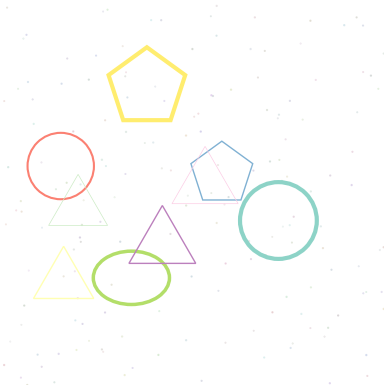[{"shape": "circle", "thickness": 3, "radius": 0.5, "center": [0.723, 0.427]}, {"shape": "triangle", "thickness": 1, "radius": 0.45, "center": [0.165, 0.27]}, {"shape": "circle", "thickness": 1.5, "radius": 0.43, "center": [0.158, 0.569]}, {"shape": "pentagon", "thickness": 1, "radius": 0.42, "center": [0.576, 0.549]}, {"shape": "oval", "thickness": 2.5, "radius": 0.49, "center": [0.341, 0.278]}, {"shape": "triangle", "thickness": 0.5, "radius": 0.5, "center": [0.533, 0.521]}, {"shape": "triangle", "thickness": 1, "radius": 0.5, "center": [0.422, 0.366]}, {"shape": "triangle", "thickness": 0.5, "radius": 0.44, "center": [0.203, 0.459]}, {"shape": "pentagon", "thickness": 3, "radius": 0.52, "center": [0.382, 0.773]}]